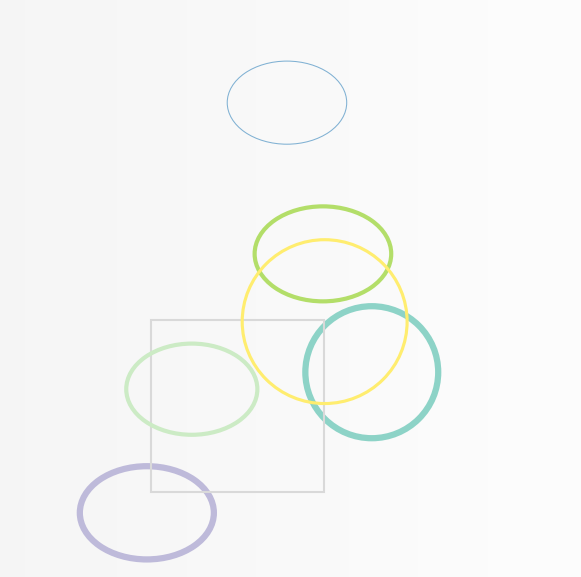[{"shape": "circle", "thickness": 3, "radius": 0.57, "center": [0.64, 0.355]}, {"shape": "oval", "thickness": 3, "radius": 0.58, "center": [0.253, 0.111]}, {"shape": "oval", "thickness": 0.5, "radius": 0.51, "center": [0.494, 0.821]}, {"shape": "oval", "thickness": 2, "radius": 0.59, "center": [0.556, 0.56]}, {"shape": "square", "thickness": 1, "radius": 0.75, "center": [0.409, 0.296]}, {"shape": "oval", "thickness": 2, "radius": 0.56, "center": [0.33, 0.325]}, {"shape": "circle", "thickness": 1.5, "radius": 0.71, "center": [0.559, 0.442]}]